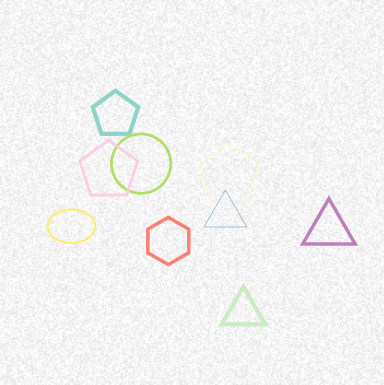[{"shape": "pentagon", "thickness": 3, "radius": 0.31, "center": [0.3, 0.703]}, {"shape": "pentagon", "thickness": 0.5, "radius": 0.42, "center": [0.594, 0.544]}, {"shape": "hexagon", "thickness": 2.5, "radius": 0.31, "center": [0.437, 0.374]}, {"shape": "triangle", "thickness": 0.5, "radius": 0.32, "center": [0.585, 0.442]}, {"shape": "circle", "thickness": 2, "radius": 0.39, "center": [0.367, 0.575]}, {"shape": "pentagon", "thickness": 2, "radius": 0.4, "center": [0.282, 0.557]}, {"shape": "triangle", "thickness": 2.5, "radius": 0.39, "center": [0.854, 0.406]}, {"shape": "triangle", "thickness": 3, "radius": 0.33, "center": [0.632, 0.19]}, {"shape": "oval", "thickness": 1.5, "radius": 0.31, "center": [0.186, 0.412]}]